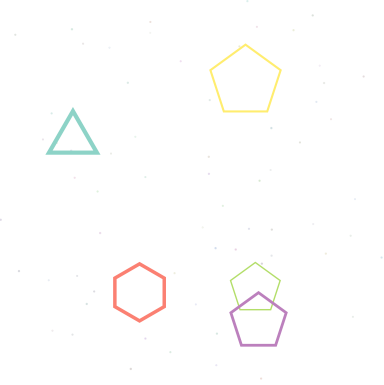[{"shape": "triangle", "thickness": 3, "radius": 0.36, "center": [0.189, 0.639]}, {"shape": "hexagon", "thickness": 2.5, "radius": 0.37, "center": [0.362, 0.241]}, {"shape": "pentagon", "thickness": 1, "radius": 0.34, "center": [0.663, 0.25]}, {"shape": "pentagon", "thickness": 2, "radius": 0.38, "center": [0.672, 0.164]}, {"shape": "pentagon", "thickness": 1.5, "radius": 0.48, "center": [0.638, 0.788]}]